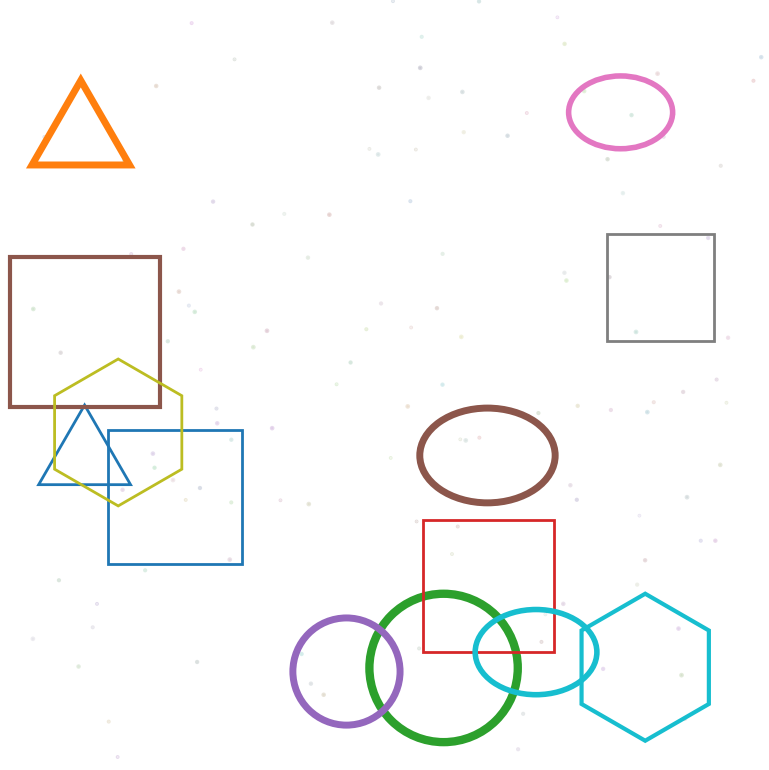[{"shape": "triangle", "thickness": 1, "radius": 0.34, "center": [0.11, 0.405]}, {"shape": "square", "thickness": 1, "radius": 0.44, "center": [0.227, 0.354]}, {"shape": "triangle", "thickness": 2.5, "radius": 0.37, "center": [0.105, 0.822]}, {"shape": "circle", "thickness": 3, "radius": 0.48, "center": [0.576, 0.133]}, {"shape": "square", "thickness": 1, "radius": 0.43, "center": [0.635, 0.239]}, {"shape": "circle", "thickness": 2.5, "radius": 0.35, "center": [0.45, 0.128]}, {"shape": "oval", "thickness": 2.5, "radius": 0.44, "center": [0.633, 0.408]}, {"shape": "square", "thickness": 1.5, "radius": 0.49, "center": [0.11, 0.569]}, {"shape": "oval", "thickness": 2, "radius": 0.34, "center": [0.806, 0.854]}, {"shape": "square", "thickness": 1, "radius": 0.35, "center": [0.858, 0.627]}, {"shape": "hexagon", "thickness": 1, "radius": 0.48, "center": [0.154, 0.438]}, {"shape": "oval", "thickness": 2, "radius": 0.4, "center": [0.696, 0.153]}, {"shape": "hexagon", "thickness": 1.5, "radius": 0.48, "center": [0.838, 0.133]}]